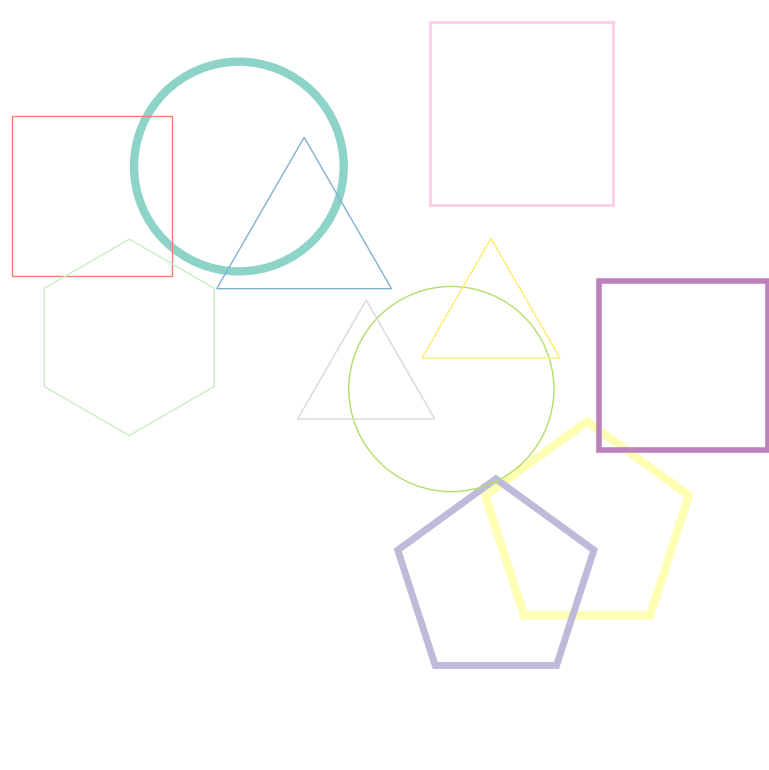[{"shape": "circle", "thickness": 3, "radius": 0.68, "center": [0.31, 0.784]}, {"shape": "pentagon", "thickness": 3, "radius": 0.7, "center": [0.762, 0.313]}, {"shape": "pentagon", "thickness": 2.5, "radius": 0.67, "center": [0.644, 0.244]}, {"shape": "square", "thickness": 0.5, "radius": 0.52, "center": [0.12, 0.745]}, {"shape": "triangle", "thickness": 0.5, "radius": 0.66, "center": [0.395, 0.691]}, {"shape": "circle", "thickness": 0.5, "radius": 0.67, "center": [0.586, 0.495]}, {"shape": "square", "thickness": 1, "radius": 0.59, "center": [0.678, 0.852]}, {"shape": "triangle", "thickness": 0.5, "radius": 0.51, "center": [0.476, 0.507]}, {"shape": "square", "thickness": 2, "radius": 0.55, "center": [0.888, 0.526]}, {"shape": "hexagon", "thickness": 0.5, "radius": 0.64, "center": [0.168, 0.562]}, {"shape": "triangle", "thickness": 0.5, "radius": 0.52, "center": [0.638, 0.587]}]